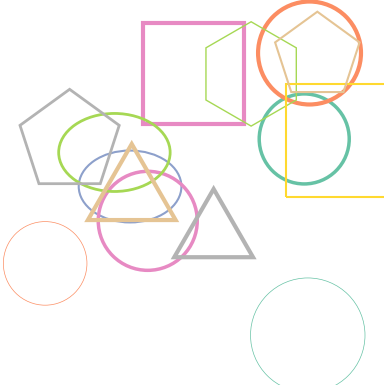[{"shape": "circle", "thickness": 2.5, "radius": 0.58, "center": [0.79, 0.639]}, {"shape": "circle", "thickness": 0.5, "radius": 0.74, "center": [0.799, 0.129]}, {"shape": "circle", "thickness": 0.5, "radius": 0.54, "center": [0.117, 0.316]}, {"shape": "circle", "thickness": 3, "radius": 0.67, "center": [0.804, 0.862]}, {"shape": "oval", "thickness": 1.5, "radius": 0.67, "center": [0.338, 0.516]}, {"shape": "square", "thickness": 3, "radius": 0.66, "center": [0.503, 0.809]}, {"shape": "circle", "thickness": 2.5, "radius": 0.64, "center": [0.384, 0.426]}, {"shape": "hexagon", "thickness": 1, "radius": 0.68, "center": [0.652, 0.808]}, {"shape": "oval", "thickness": 2, "radius": 0.72, "center": [0.297, 0.604]}, {"shape": "square", "thickness": 1.5, "radius": 0.73, "center": [0.891, 0.636]}, {"shape": "pentagon", "thickness": 1.5, "radius": 0.58, "center": [0.824, 0.854]}, {"shape": "triangle", "thickness": 3, "radius": 0.66, "center": [0.342, 0.494]}, {"shape": "pentagon", "thickness": 2, "radius": 0.68, "center": [0.181, 0.633]}, {"shape": "triangle", "thickness": 3, "radius": 0.59, "center": [0.555, 0.391]}]